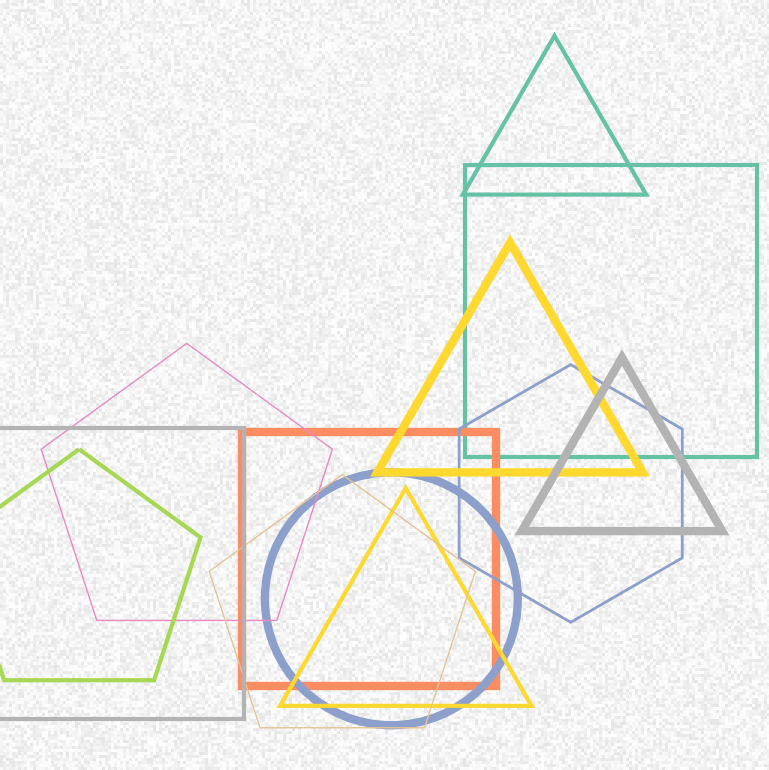[{"shape": "square", "thickness": 1.5, "radius": 0.95, "center": [0.793, 0.596]}, {"shape": "triangle", "thickness": 1.5, "radius": 0.69, "center": [0.72, 0.816]}, {"shape": "square", "thickness": 3, "radius": 0.83, "center": [0.48, 0.274]}, {"shape": "circle", "thickness": 3, "radius": 0.82, "center": [0.508, 0.222]}, {"shape": "hexagon", "thickness": 1, "radius": 0.84, "center": [0.741, 0.359]}, {"shape": "pentagon", "thickness": 0.5, "radius": 0.99, "center": [0.243, 0.355]}, {"shape": "pentagon", "thickness": 1.5, "radius": 0.83, "center": [0.103, 0.251]}, {"shape": "triangle", "thickness": 3, "radius": 1.0, "center": [0.662, 0.486]}, {"shape": "triangle", "thickness": 1.5, "radius": 0.94, "center": [0.527, 0.178]}, {"shape": "pentagon", "thickness": 0.5, "radius": 0.91, "center": [0.445, 0.202]}, {"shape": "square", "thickness": 1.5, "radius": 0.95, "center": [0.128, 0.255]}, {"shape": "triangle", "thickness": 3, "radius": 0.75, "center": [0.808, 0.385]}]